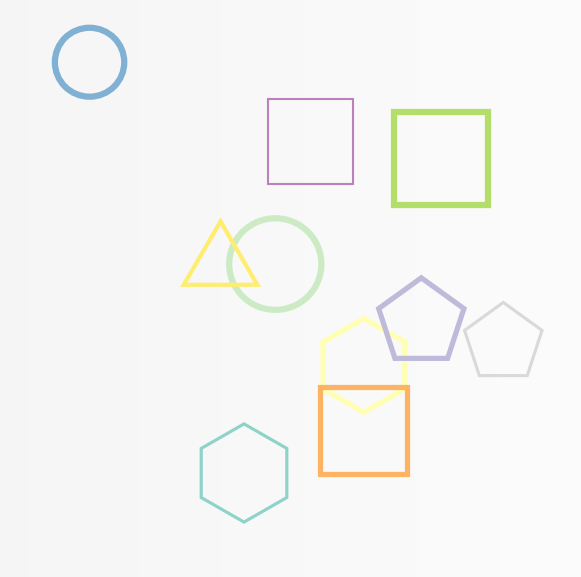[{"shape": "hexagon", "thickness": 1.5, "radius": 0.43, "center": [0.42, 0.18]}, {"shape": "hexagon", "thickness": 2.5, "radius": 0.41, "center": [0.626, 0.366]}, {"shape": "pentagon", "thickness": 2.5, "radius": 0.39, "center": [0.725, 0.441]}, {"shape": "circle", "thickness": 3, "radius": 0.3, "center": [0.154, 0.891]}, {"shape": "square", "thickness": 2.5, "radius": 0.38, "center": [0.626, 0.254]}, {"shape": "square", "thickness": 3, "radius": 0.4, "center": [0.758, 0.725]}, {"shape": "pentagon", "thickness": 1.5, "radius": 0.35, "center": [0.866, 0.405]}, {"shape": "square", "thickness": 1, "radius": 0.37, "center": [0.534, 0.754]}, {"shape": "circle", "thickness": 3, "radius": 0.4, "center": [0.474, 0.542]}, {"shape": "triangle", "thickness": 2, "radius": 0.37, "center": [0.379, 0.543]}]